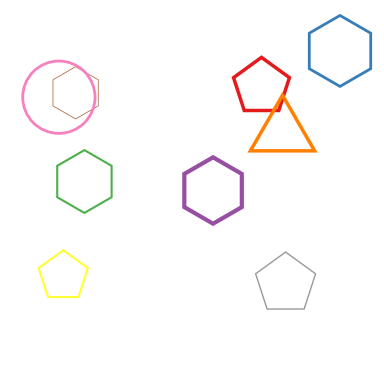[{"shape": "pentagon", "thickness": 2.5, "radius": 0.38, "center": [0.679, 0.775]}, {"shape": "hexagon", "thickness": 2, "radius": 0.46, "center": [0.883, 0.868]}, {"shape": "hexagon", "thickness": 1.5, "radius": 0.41, "center": [0.219, 0.529]}, {"shape": "hexagon", "thickness": 3, "radius": 0.43, "center": [0.553, 0.505]}, {"shape": "triangle", "thickness": 2.5, "radius": 0.48, "center": [0.734, 0.656]}, {"shape": "pentagon", "thickness": 1.5, "radius": 0.34, "center": [0.164, 0.283]}, {"shape": "hexagon", "thickness": 0.5, "radius": 0.34, "center": [0.196, 0.759]}, {"shape": "circle", "thickness": 2, "radius": 0.47, "center": [0.153, 0.748]}, {"shape": "pentagon", "thickness": 1, "radius": 0.41, "center": [0.742, 0.264]}]